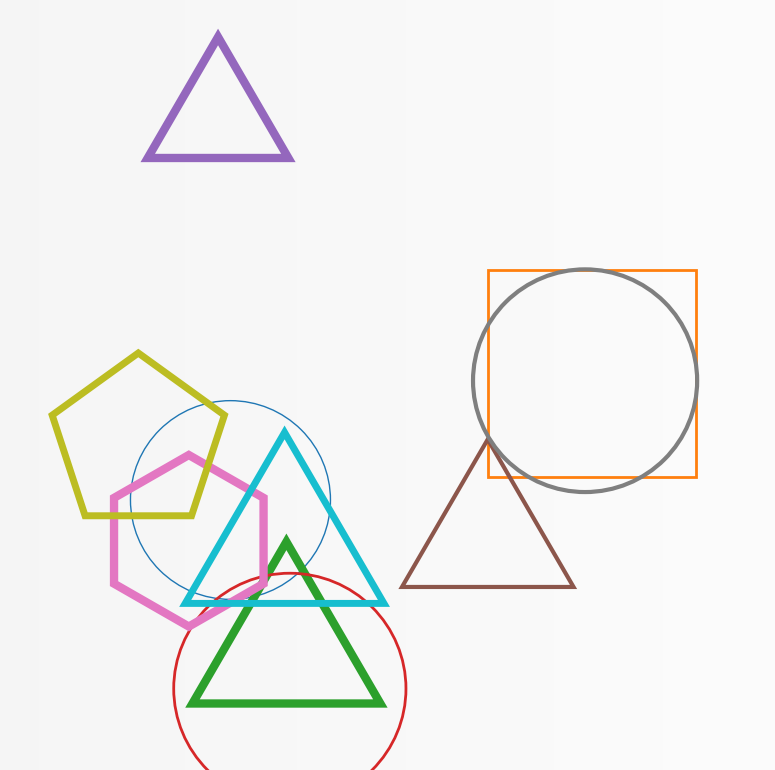[{"shape": "circle", "thickness": 0.5, "radius": 0.65, "center": [0.297, 0.351]}, {"shape": "square", "thickness": 1, "radius": 0.67, "center": [0.764, 0.515]}, {"shape": "triangle", "thickness": 3, "radius": 0.7, "center": [0.37, 0.156]}, {"shape": "circle", "thickness": 1, "radius": 0.75, "center": [0.374, 0.106]}, {"shape": "triangle", "thickness": 3, "radius": 0.52, "center": [0.281, 0.847]}, {"shape": "triangle", "thickness": 1.5, "radius": 0.64, "center": [0.629, 0.302]}, {"shape": "hexagon", "thickness": 3, "radius": 0.56, "center": [0.244, 0.298]}, {"shape": "circle", "thickness": 1.5, "radius": 0.72, "center": [0.755, 0.506]}, {"shape": "pentagon", "thickness": 2.5, "radius": 0.58, "center": [0.178, 0.425]}, {"shape": "triangle", "thickness": 2.5, "radius": 0.74, "center": [0.367, 0.29]}]